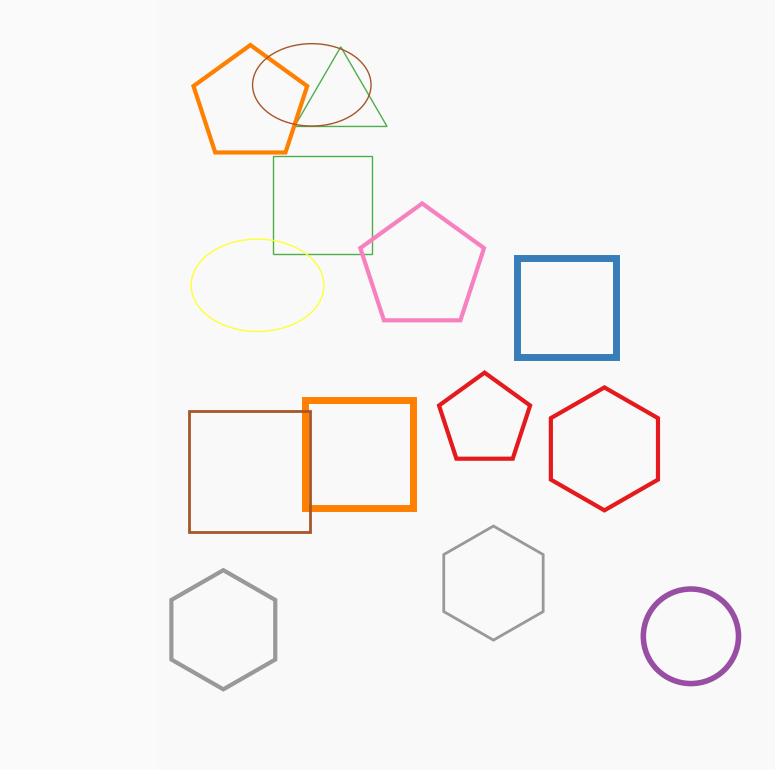[{"shape": "pentagon", "thickness": 1.5, "radius": 0.31, "center": [0.625, 0.454]}, {"shape": "hexagon", "thickness": 1.5, "radius": 0.4, "center": [0.78, 0.417]}, {"shape": "square", "thickness": 2.5, "radius": 0.32, "center": [0.731, 0.601]}, {"shape": "square", "thickness": 0.5, "radius": 0.32, "center": [0.416, 0.734]}, {"shape": "triangle", "thickness": 0.5, "radius": 0.34, "center": [0.44, 0.87]}, {"shape": "circle", "thickness": 2, "radius": 0.31, "center": [0.891, 0.174]}, {"shape": "square", "thickness": 2.5, "radius": 0.35, "center": [0.464, 0.411]}, {"shape": "pentagon", "thickness": 1.5, "radius": 0.39, "center": [0.323, 0.864]}, {"shape": "oval", "thickness": 0.5, "radius": 0.43, "center": [0.332, 0.629]}, {"shape": "oval", "thickness": 0.5, "radius": 0.38, "center": [0.402, 0.89]}, {"shape": "square", "thickness": 1, "radius": 0.39, "center": [0.322, 0.387]}, {"shape": "pentagon", "thickness": 1.5, "radius": 0.42, "center": [0.545, 0.652]}, {"shape": "hexagon", "thickness": 1, "radius": 0.37, "center": [0.637, 0.243]}, {"shape": "hexagon", "thickness": 1.5, "radius": 0.39, "center": [0.288, 0.182]}]